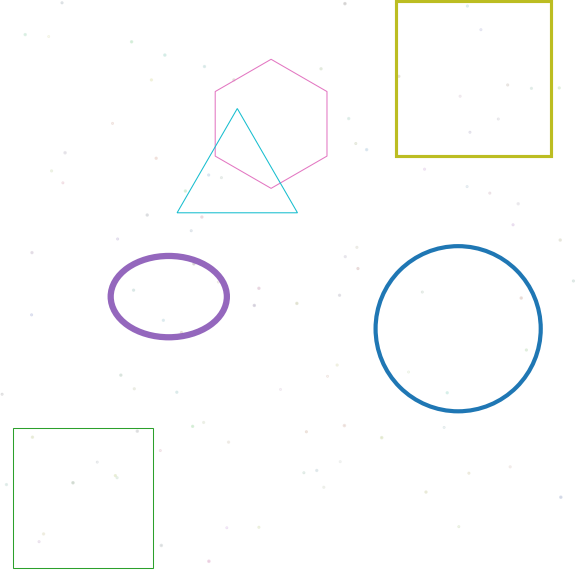[{"shape": "circle", "thickness": 2, "radius": 0.71, "center": [0.793, 0.43]}, {"shape": "square", "thickness": 0.5, "radius": 0.61, "center": [0.143, 0.137]}, {"shape": "oval", "thickness": 3, "radius": 0.5, "center": [0.292, 0.486]}, {"shape": "hexagon", "thickness": 0.5, "radius": 0.56, "center": [0.469, 0.785]}, {"shape": "square", "thickness": 1.5, "radius": 0.67, "center": [0.82, 0.863]}, {"shape": "triangle", "thickness": 0.5, "radius": 0.6, "center": [0.411, 0.691]}]